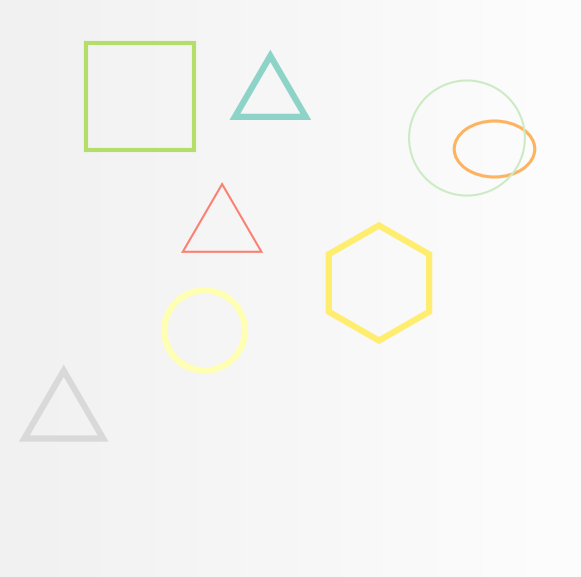[{"shape": "triangle", "thickness": 3, "radius": 0.35, "center": [0.465, 0.832]}, {"shape": "circle", "thickness": 3, "radius": 0.35, "center": [0.352, 0.427]}, {"shape": "triangle", "thickness": 1, "radius": 0.39, "center": [0.382, 0.602]}, {"shape": "oval", "thickness": 1.5, "radius": 0.35, "center": [0.851, 0.741]}, {"shape": "square", "thickness": 2, "radius": 0.46, "center": [0.241, 0.832]}, {"shape": "triangle", "thickness": 3, "radius": 0.39, "center": [0.11, 0.279]}, {"shape": "circle", "thickness": 1, "radius": 0.5, "center": [0.803, 0.76]}, {"shape": "hexagon", "thickness": 3, "radius": 0.5, "center": [0.652, 0.509]}]